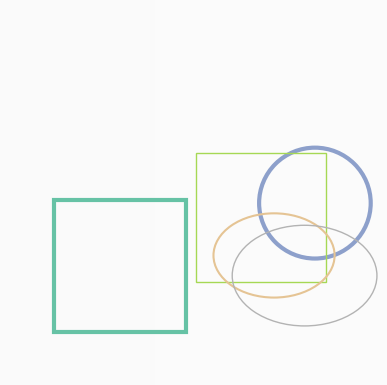[{"shape": "square", "thickness": 3, "radius": 0.85, "center": [0.309, 0.31]}, {"shape": "circle", "thickness": 3, "radius": 0.72, "center": [0.813, 0.472]}, {"shape": "square", "thickness": 1, "radius": 0.84, "center": [0.674, 0.435]}, {"shape": "oval", "thickness": 1.5, "radius": 0.78, "center": [0.707, 0.337]}, {"shape": "oval", "thickness": 1, "radius": 0.93, "center": [0.786, 0.284]}]